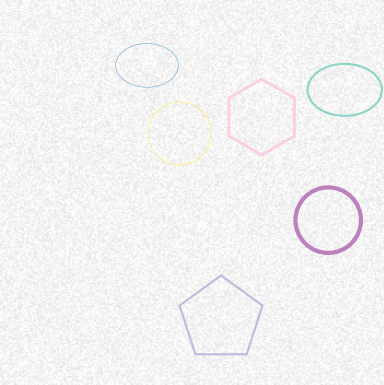[{"shape": "oval", "thickness": 1.5, "radius": 0.48, "center": [0.895, 0.767]}, {"shape": "pentagon", "thickness": 1.5, "radius": 0.57, "center": [0.574, 0.171]}, {"shape": "oval", "thickness": 0.5, "radius": 0.41, "center": [0.382, 0.83]}, {"shape": "hexagon", "thickness": 2, "radius": 0.49, "center": [0.68, 0.696]}, {"shape": "circle", "thickness": 3, "radius": 0.43, "center": [0.853, 0.428]}, {"shape": "circle", "thickness": 0.5, "radius": 0.41, "center": [0.467, 0.653]}]